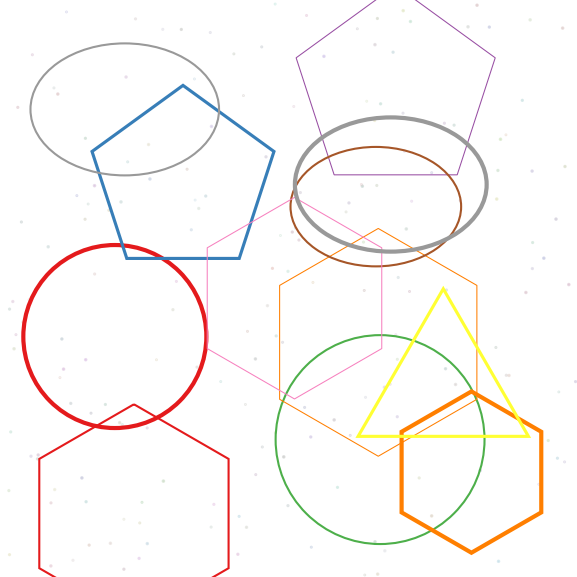[{"shape": "hexagon", "thickness": 1, "radius": 0.95, "center": [0.232, 0.11]}, {"shape": "circle", "thickness": 2, "radius": 0.79, "center": [0.199, 0.416]}, {"shape": "pentagon", "thickness": 1.5, "radius": 0.83, "center": [0.317, 0.686]}, {"shape": "circle", "thickness": 1, "radius": 0.9, "center": [0.658, 0.238]}, {"shape": "pentagon", "thickness": 0.5, "radius": 0.91, "center": [0.685, 0.843]}, {"shape": "hexagon", "thickness": 0.5, "radius": 0.99, "center": [0.655, 0.406]}, {"shape": "hexagon", "thickness": 2, "radius": 0.7, "center": [0.816, 0.182]}, {"shape": "triangle", "thickness": 1.5, "radius": 0.85, "center": [0.768, 0.329]}, {"shape": "oval", "thickness": 1, "radius": 0.74, "center": [0.651, 0.641]}, {"shape": "hexagon", "thickness": 0.5, "radius": 0.87, "center": [0.51, 0.483]}, {"shape": "oval", "thickness": 2, "radius": 0.83, "center": [0.677, 0.68]}, {"shape": "oval", "thickness": 1, "radius": 0.82, "center": [0.216, 0.81]}]